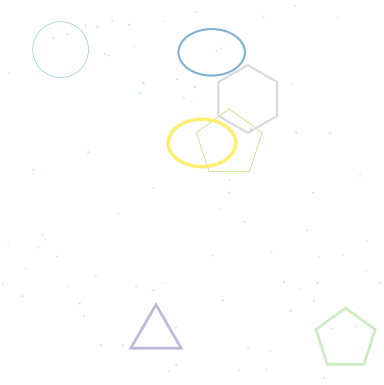[{"shape": "circle", "thickness": 0.5, "radius": 0.36, "center": [0.157, 0.871]}, {"shape": "triangle", "thickness": 2, "radius": 0.38, "center": [0.405, 0.133]}, {"shape": "oval", "thickness": 1.5, "radius": 0.43, "center": [0.55, 0.864]}, {"shape": "pentagon", "thickness": 0.5, "radius": 0.45, "center": [0.596, 0.627]}, {"shape": "hexagon", "thickness": 1.5, "radius": 0.44, "center": [0.643, 0.743]}, {"shape": "pentagon", "thickness": 2, "radius": 0.4, "center": [0.898, 0.119]}, {"shape": "oval", "thickness": 2.5, "radius": 0.44, "center": [0.525, 0.629]}]